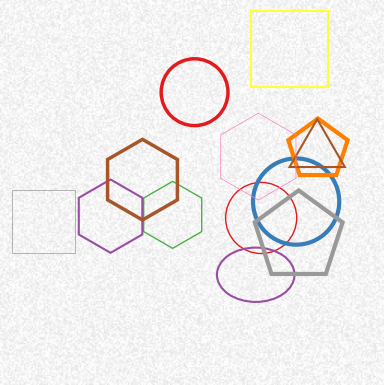[{"shape": "circle", "thickness": 2.5, "radius": 0.43, "center": [0.505, 0.761]}, {"shape": "circle", "thickness": 1, "radius": 0.46, "center": [0.678, 0.434]}, {"shape": "circle", "thickness": 3, "radius": 0.56, "center": [0.769, 0.476]}, {"shape": "hexagon", "thickness": 1, "radius": 0.44, "center": [0.449, 0.442]}, {"shape": "hexagon", "thickness": 1.5, "radius": 0.48, "center": [0.287, 0.439]}, {"shape": "oval", "thickness": 1.5, "radius": 0.5, "center": [0.664, 0.286]}, {"shape": "pentagon", "thickness": 3, "radius": 0.41, "center": [0.826, 0.611]}, {"shape": "square", "thickness": 1.5, "radius": 0.5, "center": [0.751, 0.873]}, {"shape": "hexagon", "thickness": 2.5, "radius": 0.52, "center": [0.37, 0.533]}, {"shape": "triangle", "thickness": 1.5, "radius": 0.41, "center": [0.824, 0.608]}, {"shape": "hexagon", "thickness": 0.5, "radius": 0.56, "center": [0.671, 0.593]}, {"shape": "square", "thickness": 0.5, "radius": 0.41, "center": [0.112, 0.424]}, {"shape": "pentagon", "thickness": 3, "radius": 0.6, "center": [0.776, 0.385]}]